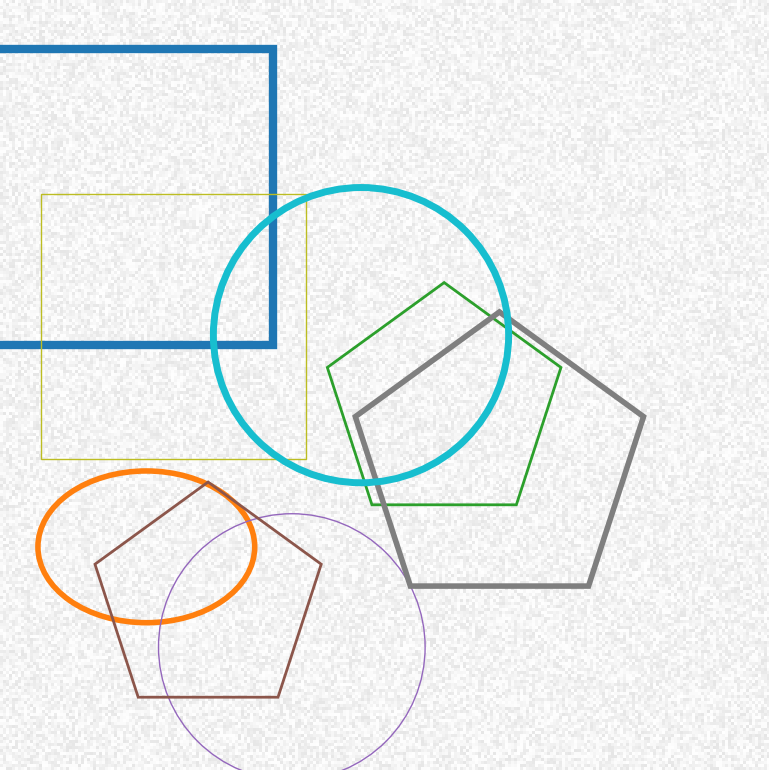[{"shape": "square", "thickness": 3, "radius": 0.96, "center": [0.163, 0.744]}, {"shape": "oval", "thickness": 2, "radius": 0.7, "center": [0.19, 0.29]}, {"shape": "pentagon", "thickness": 1, "radius": 0.8, "center": [0.577, 0.473]}, {"shape": "circle", "thickness": 0.5, "radius": 0.87, "center": [0.379, 0.16]}, {"shape": "pentagon", "thickness": 1, "radius": 0.77, "center": [0.27, 0.22]}, {"shape": "pentagon", "thickness": 2, "radius": 0.98, "center": [0.649, 0.398]}, {"shape": "square", "thickness": 0.5, "radius": 0.86, "center": [0.225, 0.576]}, {"shape": "circle", "thickness": 2.5, "radius": 0.96, "center": [0.469, 0.565]}]